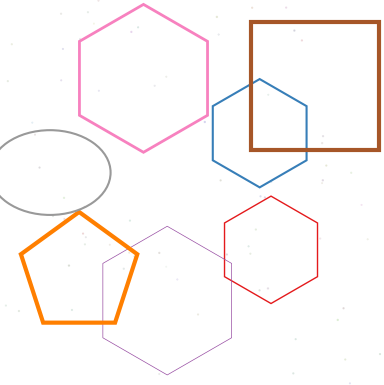[{"shape": "hexagon", "thickness": 1, "radius": 0.7, "center": [0.704, 0.351]}, {"shape": "hexagon", "thickness": 1.5, "radius": 0.7, "center": [0.674, 0.654]}, {"shape": "hexagon", "thickness": 0.5, "radius": 0.97, "center": [0.434, 0.219]}, {"shape": "pentagon", "thickness": 3, "radius": 0.79, "center": [0.205, 0.291]}, {"shape": "square", "thickness": 3, "radius": 0.84, "center": [0.818, 0.776]}, {"shape": "hexagon", "thickness": 2, "radius": 0.96, "center": [0.373, 0.797]}, {"shape": "oval", "thickness": 1.5, "radius": 0.79, "center": [0.13, 0.552]}]